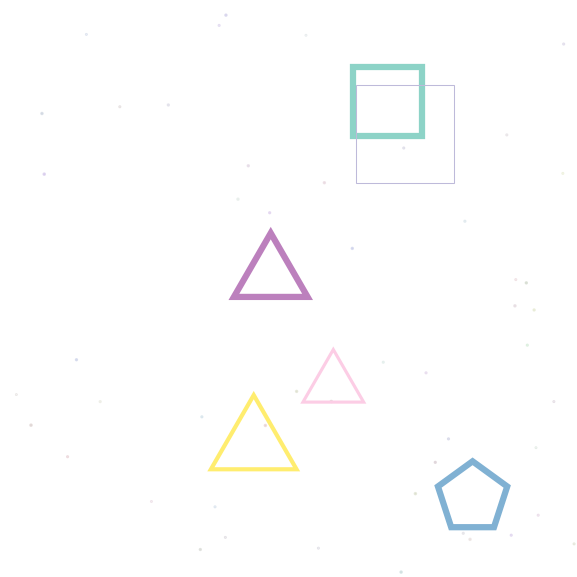[{"shape": "square", "thickness": 3, "radius": 0.3, "center": [0.671, 0.823]}, {"shape": "square", "thickness": 0.5, "radius": 0.42, "center": [0.702, 0.767]}, {"shape": "pentagon", "thickness": 3, "radius": 0.32, "center": [0.818, 0.137]}, {"shape": "triangle", "thickness": 1.5, "radius": 0.3, "center": [0.577, 0.333]}, {"shape": "triangle", "thickness": 3, "radius": 0.37, "center": [0.469, 0.522]}, {"shape": "triangle", "thickness": 2, "radius": 0.43, "center": [0.439, 0.229]}]